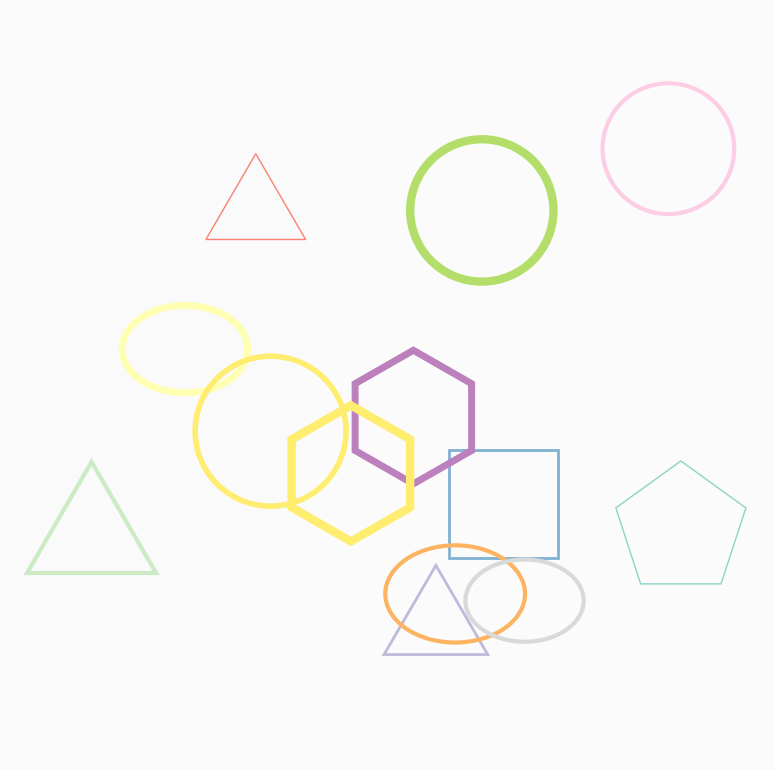[{"shape": "pentagon", "thickness": 0.5, "radius": 0.44, "center": [0.879, 0.313]}, {"shape": "oval", "thickness": 2.5, "radius": 0.4, "center": [0.239, 0.547]}, {"shape": "triangle", "thickness": 1, "radius": 0.39, "center": [0.562, 0.189]}, {"shape": "triangle", "thickness": 0.5, "radius": 0.37, "center": [0.33, 0.726]}, {"shape": "square", "thickness": 1, "radius": 0.35, "center": [0.65, 0.346]}, {"shape": "oval", "thickness": 1.5, "radius": 0.45, "center": [0.587, 0.229]}, {"shape": "circle", "thickness": 3, "radius": 0.46, "center": [0.622, 0.727]}, {"shape": "circle", "thickness": 1.5, "radius": 0.42, "center": [0.862, 0.807]}, {"shape": "oval", "thickness": 1.5, "radius": 0.38, "center": [0.677, 0.22]}, {"shape": "hexagon", "thickness": 2.5, "radius": 0.43, "center": [0.533, 0.458]}, {"shape": "triangle", "thickness": 1.5, "radius": 0.48, "center": [0.118, 0.304]}, {"shape": "hexagon", "thickness": 3, "radius": 0.44, "center": [0.453, 0.385]}, {"shape": "circle", "thickness": 2, "radius": 0.49, "center": [0.349, 0.44]}]